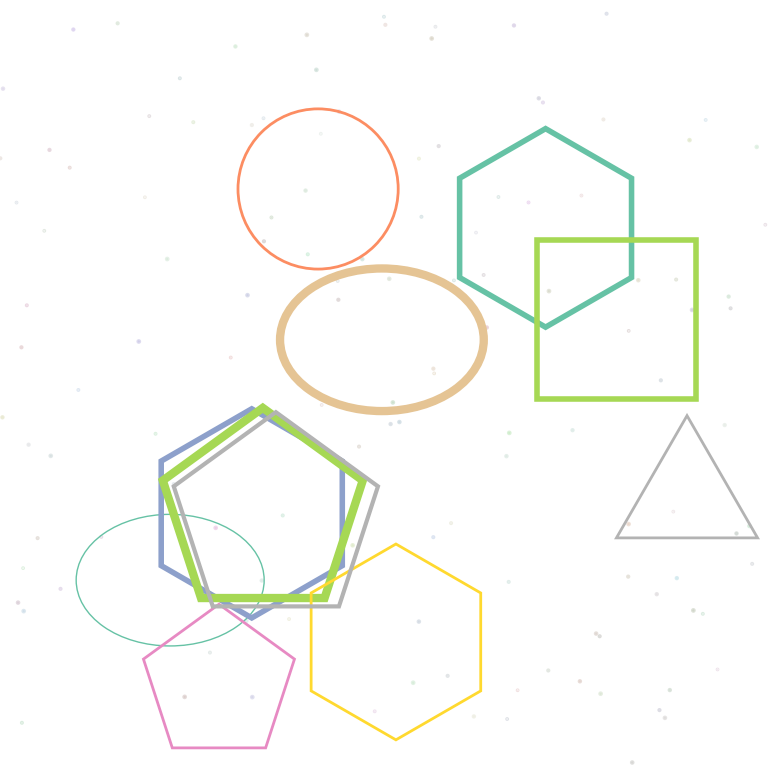[{"shape": "oval", "thickness": 0.5, "radius": 0.61, "center": [0.221, 0.247]}, {"shape": "hexagon", "thickness": 2, "radius": 0.64, "center": [0.709, 0.704]}, {"shape": "circle", "thickness": 1, "radius": 0.52, "center": [0.413, 0.755]}, {"shape": "hexagon", "thickness": 2, "radius": 0.68, "center": [0.327, 0.333]}, {"shape": "pentagon", "thickness": 1, "radius": 0.52, "center": [0.284, 0.112]}, {"shape": "square", "thickness": 2, "radius": 0.52, "center": [0.801, 0.585]}, {"shape": "pentagon", "thickness": 3, "radius": 0.68, "center": [0.341, 0.334]}, {"shape": "hexagon", "thickness": 1, "radius": 0.64, "center": [0.514, 0.166]}, {"shape": "oval", "thickness": 3, "radius": 0.66, "center": [0.496, 0.559]}, {"shape": "pentagon", "thickness": 1.5, "radius": 0.7, "center": [0.358, 0.325]}, {"shape": "triangle", "thickness": 1, "radius": 0.53, "center": [0.892, 0.354]}]